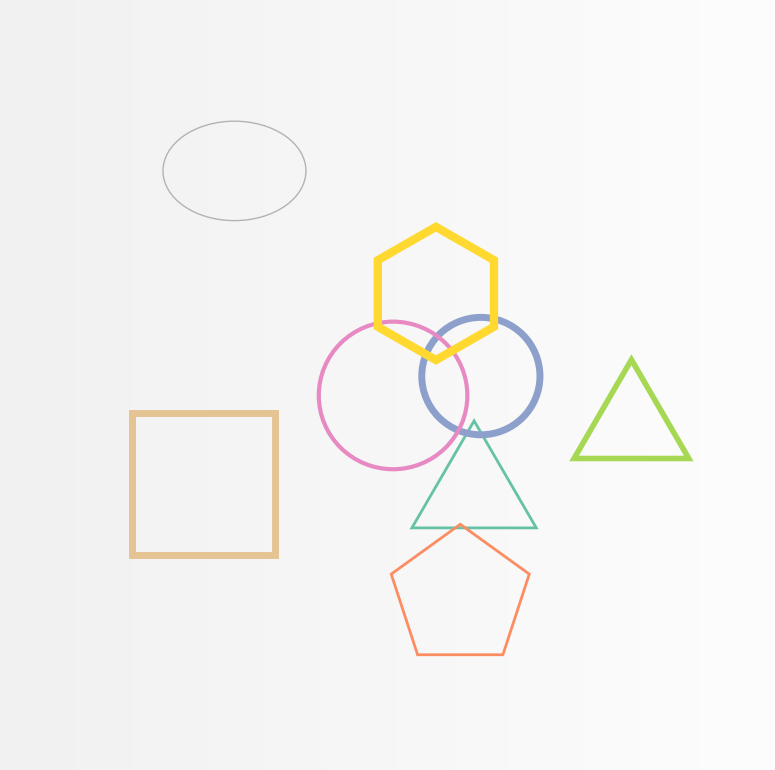[{"shape": "triangle", "thickness": 1, "radius": 0.46, "center": [0.612, 0.361]}, {"shape": "pentagon", "thickness": 1, "radius": 0.47, "center": [0.594, 0.225]}, {"shape": "circle", "thickness": 2.5, "radius": 0.38, "center": [0.62, 0.512]}, {"shape": "circle", "thickness": 1.5, "radius": 0.48, "center": [0.507, 0.486]}, {"shape": "triangle", "thickness": 2, "radius": 0.43, "center": [0.815, 0.447]}, {"shape": "hexagon", "thickness": 3, "radius": 0.43, "center": [0.562, 0.619]}, {"shape": "square", "thickness": 2.5, "radius": 0.46, "center": [0.263, 0.371]}, {"shape": "oval", "thickness": 0.5, "radius": 0.46, "center": [0.303, 0.778]}]